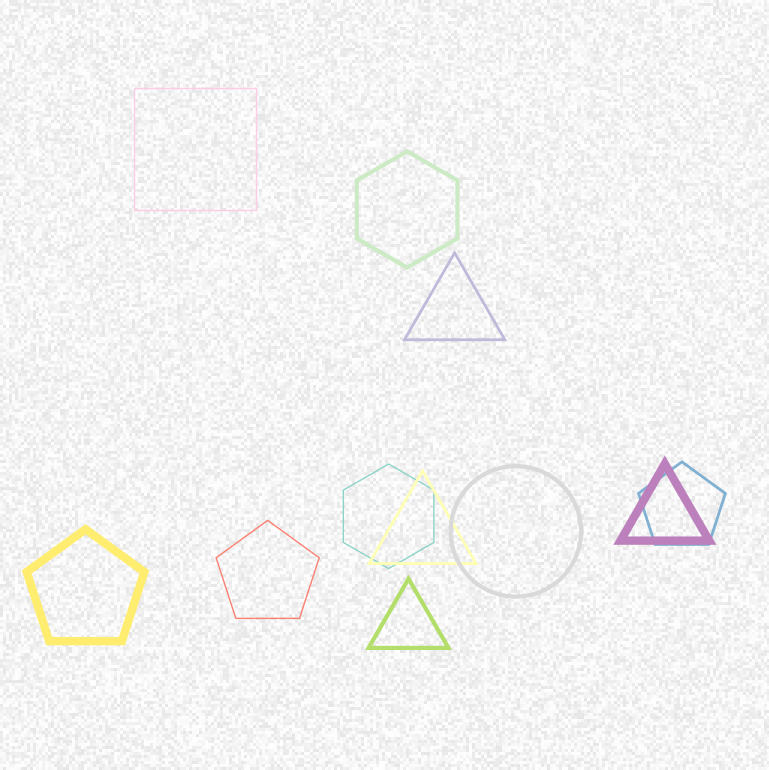[{"shape": "hexagon", "thickness": 0.5, "radius": 0.34, "center": [0.505, 0.33]}, {"shape": "triangle", "thickness": 1, "radius": 0.4, "center": [0.549, 0.308]}, {"shape": "triangle", "thickness": 1, "radius": 0.38, "center": [0.59, 0.596]}, {"shape": "pentagon", "thickness": 0.5, "radius": 0.35, "center": [0.348, 0.254]}, {"shape": "pentagon", "thickness": 1, "radius": 0.3, "center": [0.886, 0.341]}, {"shape": "triangle", "thickness": 1.5, "radius": 0.3, "center": [0.531, 0.189]}, {"shape": "square", "thickness": 0.5, "radius": 0.4, "center": [0.253, 0.806]}, {"shape": "circle", "thickness": 1.5, "radius": 0.42, "center": [0.67, 0.31]}, {"shape": "triangle", "thickness": 3, "radius": 0.33, "center": [0.863, 0.331]}, {"shape": "hexagon", "thickness": 1.5, "radius": 0.38, "center": [0.529, 0.728]}, {"shape": "pentagon", "thickness": 3, "radius": 0.4, "center": [0.111, 0.232]}]